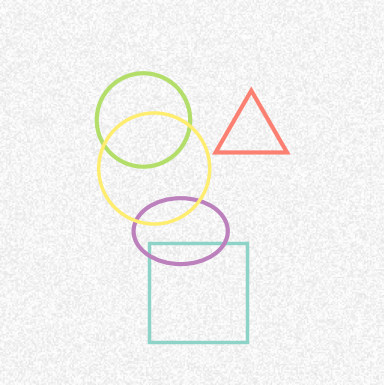[{"shape": "square", "thickness": 2.5, "radius": 0.64, "center": [0.515, 0.24]}, {"shape": "triangle", "thickness": 3, "radius": 0.54, "center": [0.653, 0.658]}, {"shape": "circle", "thickness": 3, "radius": 0.61, "center": [0.373, 0.688]}, {"shape": "oval", "thickness": 3, "radius": 0.61, "center": [0.469, 0.4]}, {"shape": "circle", "thickness": 2.5, "radius": 0.72, "center": [0.401, 0.562]}]